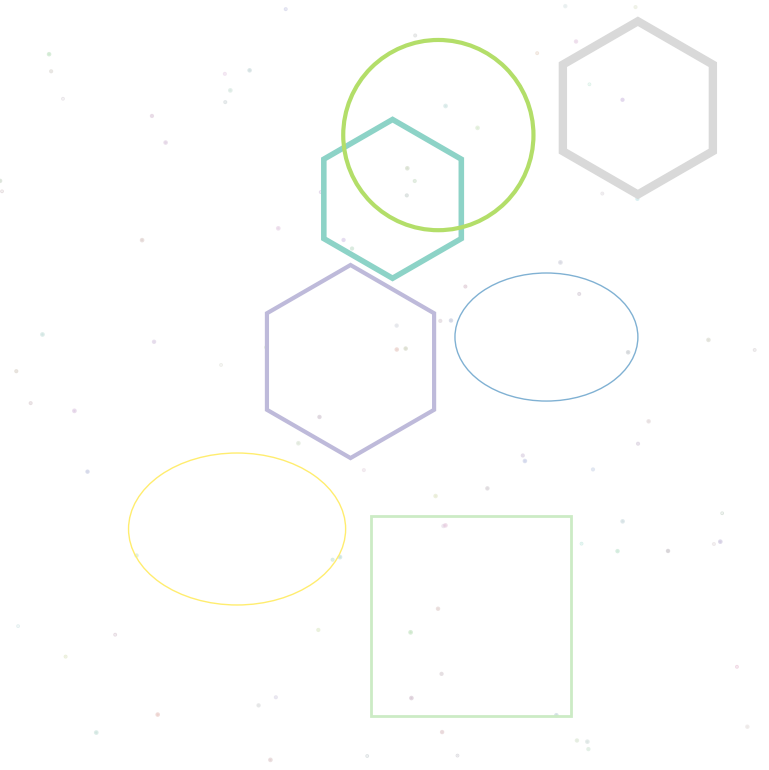[{"shape": "hexagon", "thickness": 2, "radius": 0.52, "center": [0.51, 0.742]}, {"shape": "hexagon", "thickness": 1.5, "radius": 0.63, "center": [0.455, 0.53]}, {"shape": "oval", "thickness": 0.5, "radius": 0.59, "center": [0.71, 0.562]}, {"shape": "circle", "thickness": 1.5, "radius": 0.62, "center": [0.569, 0.825]}, {"shape": "hexagon", "thickness": 3, "radius": 0.56, "center": [0.828, 0.86]}, {"shape": "square", "thickness": 1, "radius": 0.65, "center": [0.612, 0.2]}, {"shape": "oval", "thickness": 0.5, "radius": 0.7, "center": [0.308, 0.313]}]